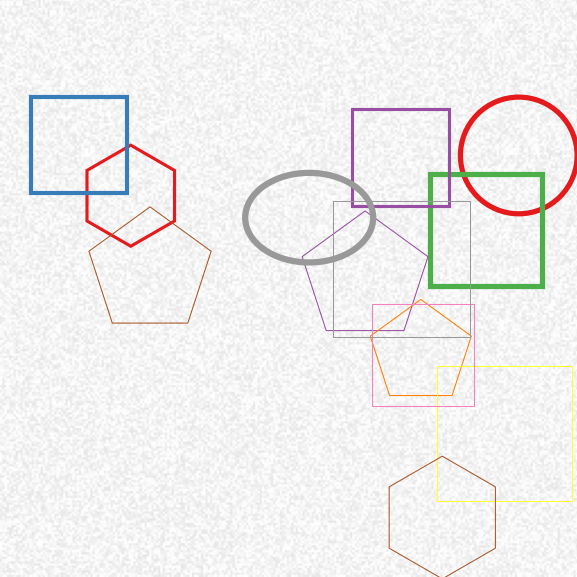[{"shape": "circle", "thickness": 2.5, "radius": 0.51, "center": [0.898, 0.73]}, {"shape": "hexagon", "thickness": 1.5, "radius": 0.44, "center": [0.226, 0.66]}, {"shape": "square", "thickness": 2, "radius": 0.42, "center": [0.136, 0.748]}, {"shape": "square", "thickness": 2.5, "radius": 0.49, "center": [0.842, 0.601]}, {"shape": "pentagon", "thickness": 0.5, "radius": 0.57, "center": [0.632, 0.519]}, {"shape": "square", "thickness": 1.5, "radius": 0.42, "center": [0.693, 0.727]}, {"shape": "pentagon", "thickness": 0.5, "radius": 0.46, "center": [0.729, 0.389]}, {"shape": "square", "thickness": 0.5, "radius": 0.58, "center": [0.874, 0.248]}, {"shape": "pentagon", "thickness": 0.5, "radius": 0.56, "center": [0.26, 0.53]}, {"shape": "hexagon", "thickness": 0.5, "radius": 0.53, "center": [0.766, 0.103]}, {"shape": "square", "thickness": 0.5, "radius": 0.44, "center": [0.733, 0.384]}, {"shape": "oval", "thickness": 3, "radius": 0.55, "center": [0.535, 0.622]}, {"shape": "square", "thickness": 0.5, "radius": 0.59, "center": [0.695, 0.533]}]